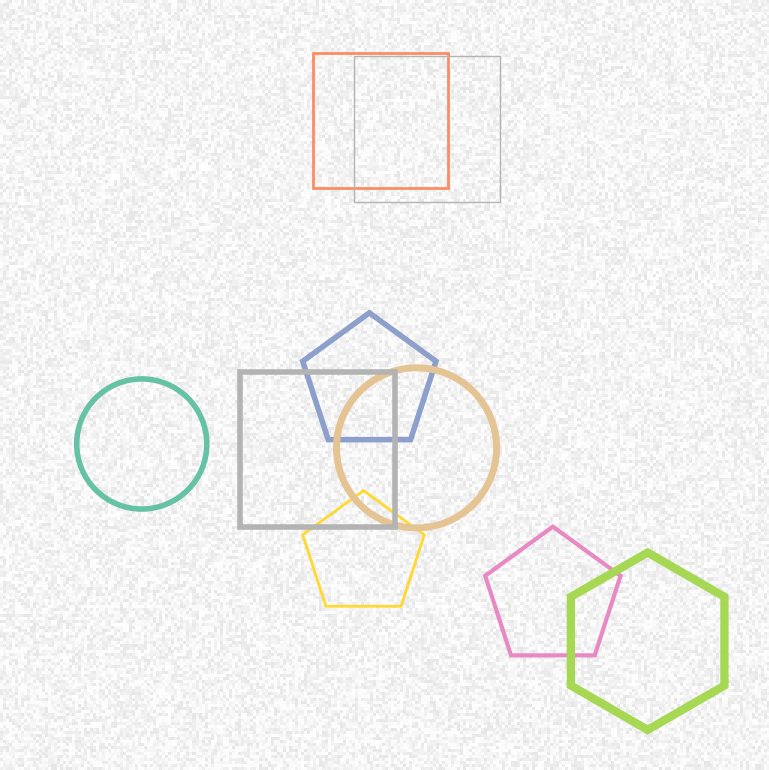[{"shape": "circle", "thickness": 2, "radius": 0.42, "center": [0.184, 0.423]}, {"shape": "square", "thickness": 1, "radius": 0.44, "center": [0.494, 0.843]}, {"shape": "pentagon", "thickness": 2, "radius": 0.46, "center": [0.48, 0.503]}, {"shape": "pentagon", "thickness": 1.5, "radius": 0.46, "center": [0.718, 0.224]}, {"shape": "hexagon", "thickness": 3, "radius": 0.58, "center": [0.841, 0.167]}, {"shape": "pentagon", "thickness": 1, "radius": 0.42, "center": [0.472, 0.28]}, {"shape": "circle", "thickness": 2.5, "radius": 0.52, "center": [0.541, 0.418]}, {"shape": "square", "thickness": 2, "radius": 0.5, "center": [0.412, 0.416]}, {"shape": "square", "thickness": 0.5, "radius": 0.47, "center": [0.554, 0.833]}]